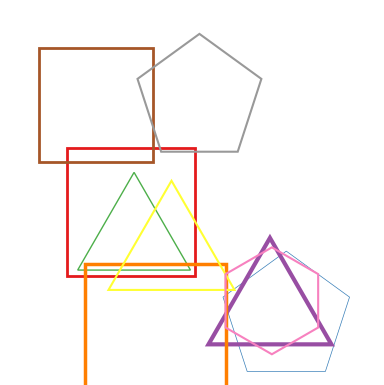[{"shape": "square", "thickness": 2, "radius": 0.83, "center": [0.341, 0.449]}, {"shape": "pentagon", "thickness": 0.5, "radius": 0.86, "center": [0.744, 0.175]}, {"shape": "triangle", "thickness": 1, "radius": 0.85, "center": [0.348, 0.383]}, {"shape": "triangle", "thickness": 3, "radius": 0.92, "center": [0.701, 0.198]}, {"shape": "square", "thickness": 2.5, "radius": 0.91, "center": [0.403, 0.131]}, {"shape": "triangle", "thickness": 1.5, "radius": 0.95, "center": [0.445, 0.341]}, {"shape": "square", "thickness": 2, "radius": 0.74, "center": [0.25, 0.728]}, {"shape": "hexagon", "thickness": 1.5, "radius": 0.69, "center": [0.706, 0.219]}, {"shape": "pentagon", "thickness": 1.5, "radius": 0.85, "center": [0.518, 0.743]}]